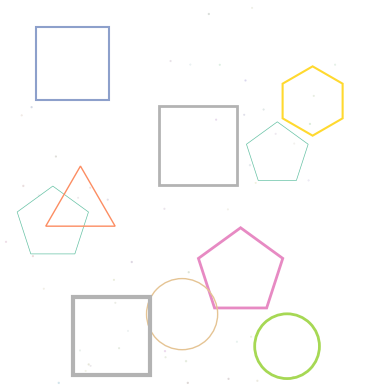[{"shape": "pentagon", "thickness": 0.5, "radius": 0.49, "center": [0.137, 0.419]}, {"shape": "pentagon", "thickness": 0.5, "radius": 0.42, "center": [0.72, 0.599]}, {"shape": "triangle", "thickness": 1, "radius": 0.52, "center": [0.209, 0.465]}, {"shape": "square", "thickness": 1.5, "radius": 0.48, "center": [0.187, 0.834]}, {"shape": "pentagon", "thickness": 2, "radius": 0.58, "center": [0.625, 0.293]}, {"shape": "circle", "thickness": 2, "radius": 0.42, "center": [0.746, 0.101]}, {"shape": "hexagon", "thickness": 1.5, "radius": 0.45, "center": [0.812, 0.738]}, {"shape": "circle", "thickness": 1, "radius": 0.46, "center": [0.473, 0.184]}, {"shape": "square", "thickness": 3, "radius": 0.51, "center": [0.29, 0.127]}, {"shape": "square", "thickness": 2, "radius": 0.51, "center": [0.514, 0.622]}]